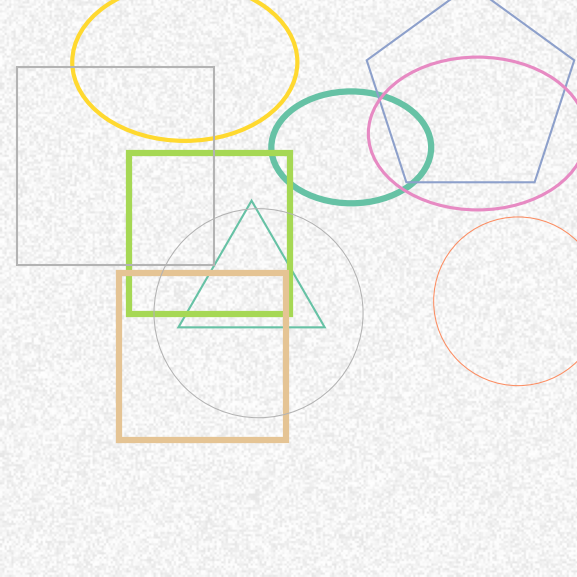[{"shape": "oval", "thickness": 3, "radius": 0.69, "center": [0.608, 0.744]}, {"shape": "triangle", "thickness": 1, "radius": 0.73, "center": [0.436, 0.505]}, {"shape": "circle", "thickness": 0.5, "radius": 0.73, "center": [0.897, 0.477]}, {"shape": "pentagon", "thickness": 1, "radius": 0.94, "center": [0.815, 0.836]}, {"shape": "oval", "thickness": 1.5, "radius": 0.95, "center": [0.827, 0.768]}, {"shape": "square", "thickness": 3, "radius": 0.7, "center": [0.363, 0.595]}, {"shape": "oval", "thickness": 2, "radius": 0.97, "center": [0.32, 0.892]}, {"shape": "square", "thickness": 3, "radius": 0.72, "center": [0.351, 0.382]}, {"shape": "square", "thickness": 1, "radius": 0.86, "center": [0.2, 0.712]}, {"shape": "circle", "thickness": 0.5, "radius": 0.91, "center": [0.448, 0.457]}]